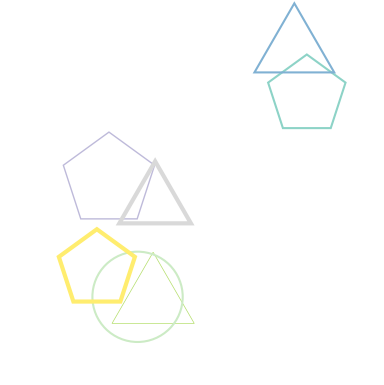[{"shape": "pentagon", "thickness": 1.5, "radius": 0.53, "center": [0.797, 0.753]}, {"shape": "pentagon", "thickness": 1, "radius": 0.62, "center": [0.283, 0.532]}, {"shape": "triangle", "thickness": 1.5, "radius": 0.6, "center": [0.765, 0.872]}, {"shape": "triangle", "thickness": 0.5, "radius": 0.62, "center": [0.398, 0.222]}, {"shape": "triangle", "thickness": 3, "radius": 0.54, "center": [0.403, 0.474]}, {"shape": "circle", "thickness": 1.5, "radius": 0.59, "center": [0.357, 0.229]}, {"shape": "pentagon", "thickness": 3, "radius": 0.52, "center": [0.252, 0.301]}]